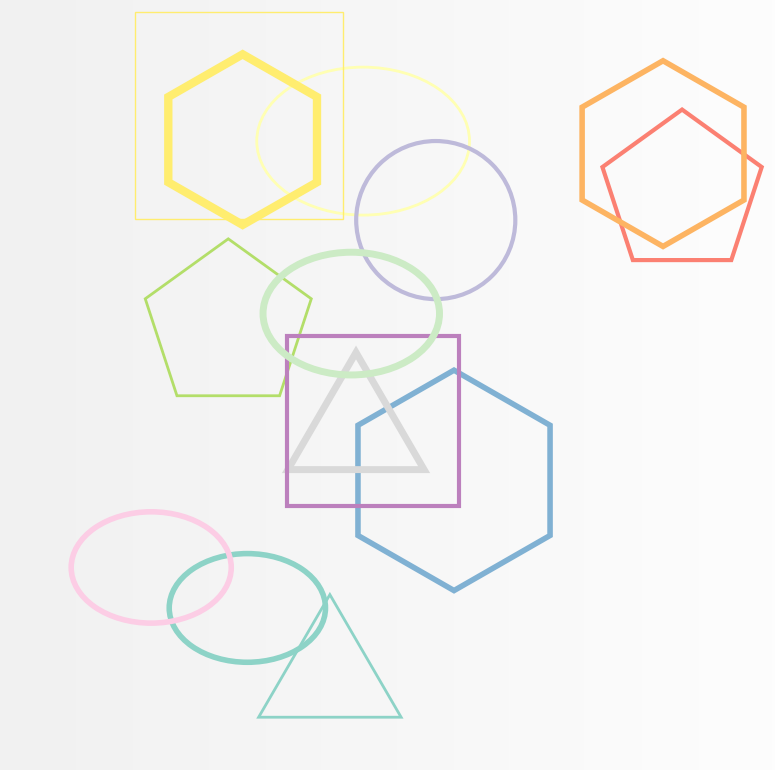[{"shape": "triangle", "thickness": 1, "radius": 0.53, "center": [0.426, 0.122]}, {"shape": "oval", "thickness": 2, "radius": 0.5, "center": [0.319, 0.21]}, {"shape": "oval", "thickness": 1, "radius": 0.69, "center": [0.469, 0.817]}, {"shape": "circle", "thickness": 1.5, "radius": 0.51, "center": [0.562, 0.714]}, {"shape": "pentagon", "thickness": 1.5, "radius": 0.54, "center": [0.88, 0.75]}, {"shape": "hexagon", "thickness": 2, "radius": 0.72, "center": [0.586, 0.376]}, {"shape": "hexagon", "thickness": 2, "radius": 0.6, "center": [0.856, 0.801]}, {"shape": "pentagon", "thickness": 1, "radius": 0.56, "center": [0.295, 0.577]}, {"shape": "oval", "thickness": 2, "radius": 0.52, "center": [0.195, 0.263]}, {"shape": "triangle", "thickness": 2.5, "radius": 0.51, "center": [0.459, 0.441]}, {"shape": "square", "thickness": 1.5, "radius": 0.55, "center": [0.482, 0.454]}, {"shape": "oval", "thickness": 2.5, "radius": 0.57, "center": [0.453, 0.593]}, {"shape": "square", "thickness": 0.5, "radius": 0.67, "center": [0.308, 0.85]}, {"shape": "hexagon", "thickness": 3, "radius": 0.55, "center": [0.313, 0.819]}]